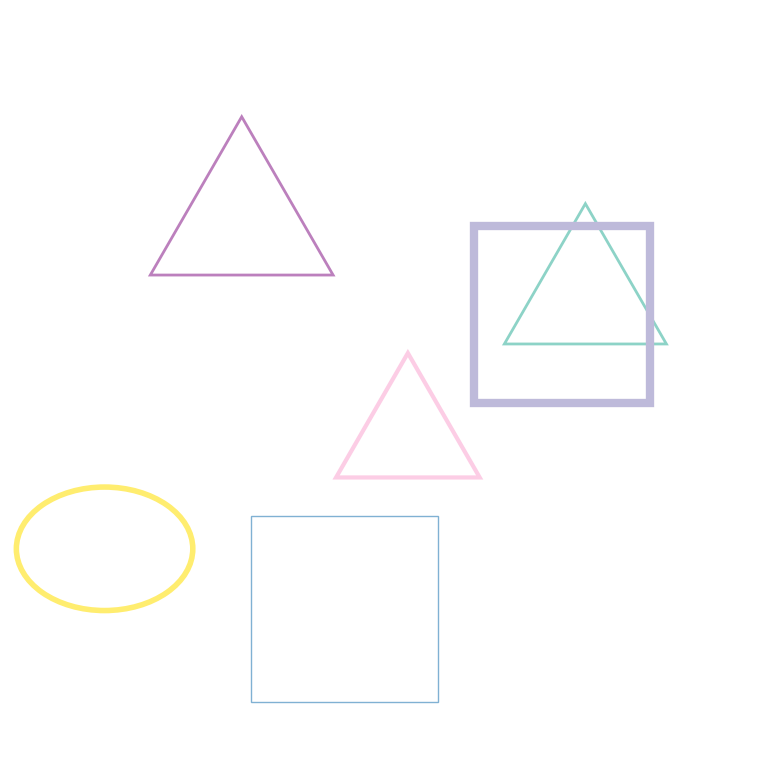[{"shape": "triangle", "thickness": 1, "radius": 0.61, "center": [0.76, 0.614]}, {"shape": "square", "thickness": 3, "radius": 0.57, "center": [0.73, 0.591]}, {"shape": "square", "thickness": 0.5, "radius": 0.61, "center": [0.447, 0.209]}, {"shape": "triangle", "thickness": 1.5, "radius": 0.54, "center": [0.53, 0.434]}, {"shape": "triangle", "thickness": 1, "radius": 0.69, "center": [0.314, 0.711]}, {"shape": "oval", "thickness": 2, "radius": 0.57, "center": [0.136, 0.287]}]